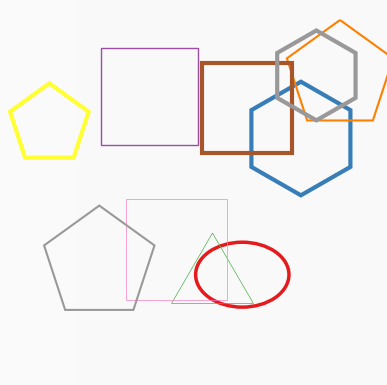[{"shape": "oval", "thickness": 2.5, "radius": 0.6, "center": [0.625, 0.287]}, {"shape": "hexagon", "thickness": 3, "radius": 0.74, "center": [0.777, 0.64]}, {"shape": "triangle", "thickness": 0.5, "radius": 0.61, "center": [0.548, 0.273]}, {"shape": "square", "thickness": 1, "radius": 0.63, "center": [0.386, 0.748]}, {"shape": "pentagon", "thickness": 1.5, "radius": 0.72, "center": [0.877, 0.804]}, {"shape": "pentagon", "thickness": 3, "radius": 0.53, "center": [0.127, 0.677]}, {"shape": "square", "thickness": 3, "radius": 0.58, "center": [0.637, 0.72]}, {"shape": "square", "thickness": 0.5, "radius": 0.65, "center": [0.456, 0.351]}, {"shape": "pentagon", "thickness": 1.5, "radius": 0.75, "center": [0.256, 0.316]}, {"shape": "hexagon", "thickness": 3, "radius": 0.58, "center": [0.816, 0.804]}]